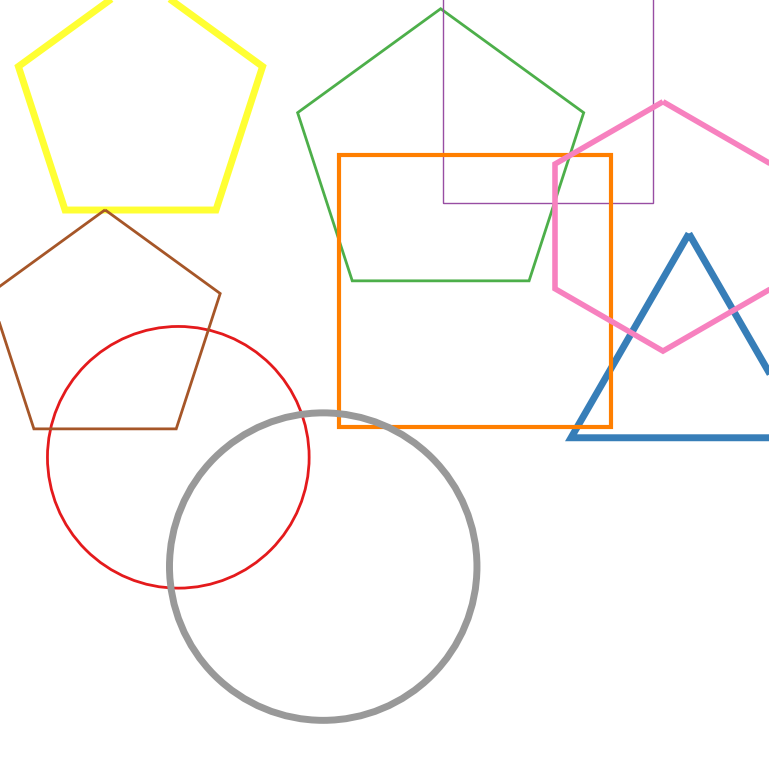[{"shape": "circle", "thickness": 1, "radius": 0.85, "center": [0.232, 0.406]}, {"shape": "triangle", "thickness": 2.5, "radius": 0.88, "center": [0.895, 0.52]}, {"shape": "pentagon", "thickness": 1, "radius": 0.98, "center": [0.572, 0.793]}, {"shape": "square", "thickness": 0.5, "radius": 0.68, "center": [0.712, 0.873]}, {"shape": "square", "thickness": 1.5, "radius": 0.88, "center": [0.617, 0.623]}, {"shape": "pentagon", "thickness": 2.5, "radius": 0.83, "center": [0.182, 0.862]}, {"shape": "pentagon", "thickness": 1, "radius": 0.79, "center": [0.136, 0.57]}, {"shape": "hexagon", "thickness": 2, "radius": 0.81, "center": [0.861, 0.706]}, {"shape": "circle", "thickness": 2.5, "radius": 1.0, "center": [0.42, 0.264]}]